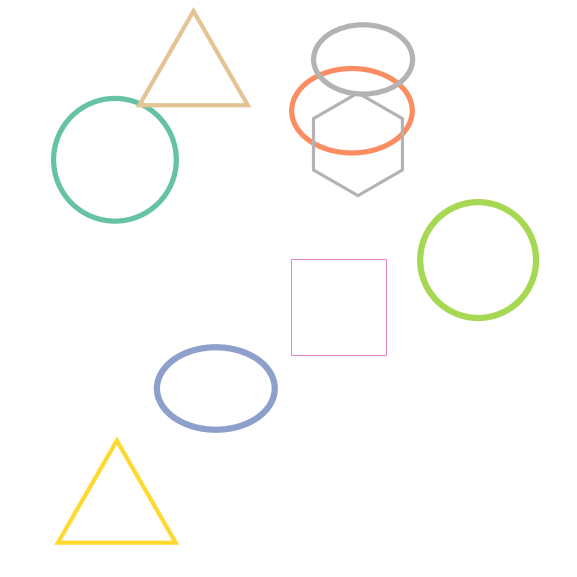[{"shape": "circle", "thickness": 2.5, "radius": 0.53, "center": [0.199, 0.722]}, {"shape": "oval", "thickness": 2.5, "radius": 0.52, "center": [0.609, 0.807]}, {"shape": "oval", "thickness": 3, "radius": 0.51, "center": [0.374, 0.326]}, {"shape": "square", "thickness": 0.5, "radius": 0.41, "center": [0.586, 0.467]}, {"shape": "circle", "thickness": 3, "radius": 0.5, "center": [0.828, 0.549]}, {"shape": "triangle", "thickness": 2, "radius": 0.59, "center": [0.202, 0.118]}, {"shape": "triangle", "thickness": 2, "radius": 0.54, "center": [0.335, 0.871]}, {"shape": "hexagon", "thickness": 1.5, "radius": 0.44, "center": [0.62, 0.749]}, {"shape": "oval", "thickness": 2.5, "radius": 0.43, "center": [0.629, 0.896]}]